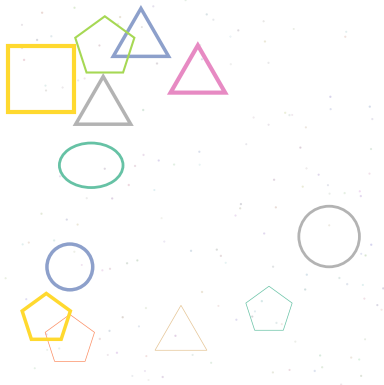[{"shape": "pentagon", "thickness": 0.5, "radius": 0.32, "center": [0.699, 0.193]}, {"shape": "oval", "thickness": 2, "radius": 0.41, "center": [0.237, 0.571]}, {"shape": "pentagon", "thickness": 0.5, "radius": 0.34, "center": [0.181, 0.116]}, {"shape": "triangle", "thickness": 2.5, "radius": 0.42, "center": [0.366, 0.895]}, {"shape": "circle", "thickness": 2.5, "radius": 0.3, "center": [0.181, 0.307]}, {"shape": "triangle", "thickness": 3, "radius": 0.41, "center": [0.514, 0.8]}, {"shape": "pentagon", "thickness": 1.5, "radius": 0.4, "center": [0.272, 0.877]}, {"shape": "pentagon", "thickness": 2.5, "radius": 0.33, "center": [0.12, 0.172]}, {"shape": "square", "thickness": 3, "radius": 0.43, "center": [0.106, 0.794]}, {"shape": "triangle", "thickness": 0.5, "radius": 0.39, "center": [0.47, 0.129]}, {"shape": "circle", "thickness": 2, "radius": 0.39, "center": [0.855, 0.386]}, {"shape": "triangle", "thickness": 2.5, "radius": 0.41, "center": [0.268, 0.719]}]